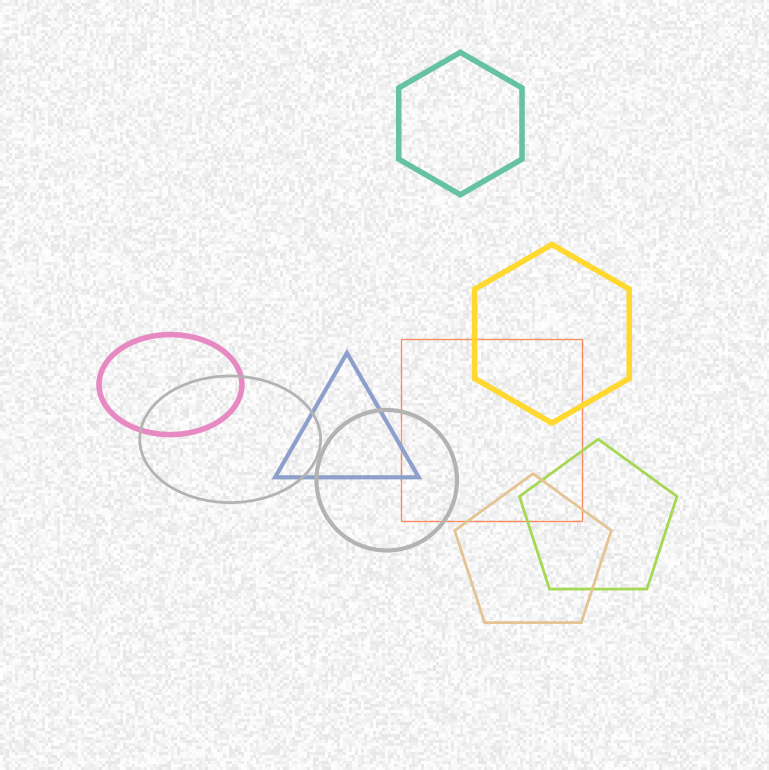[{"shape": "hexagon", "thickness": 2, "radius": 0.46, "center": [0.598, 0.84]}, {"shape": "square", "thickness": 0.5, "radius": 0.59, "center": [0.639, 0.441]}, {"shape": "triangle", "thickness": 1.5, "radius": 0.54, "center": [0.451, 0.434]}, {"shape": "oval", "thickness": 2, "radius": 0.46, "center": [0.221, 0.501]}, {"shape": "pentagon", "thickness": 1, "radius": 0.54, "center": [0.777, 0.322]}, {"shape": "hexagon", "thickness": 2, "radius": 0.58, "center": [0.717, 0.567]}, {"shape": "pentagon", "thickness": 1, "radius": 0.53, "center": [0.692, 0.278]}, {"shape": "circle", "thickness": 1.5, "radius": 0.46, "center": [0.502, 0.376]}, {"shape": "oval", "thickness": 1, "radius": 0.59, "center": [0.299, 0.429]}]